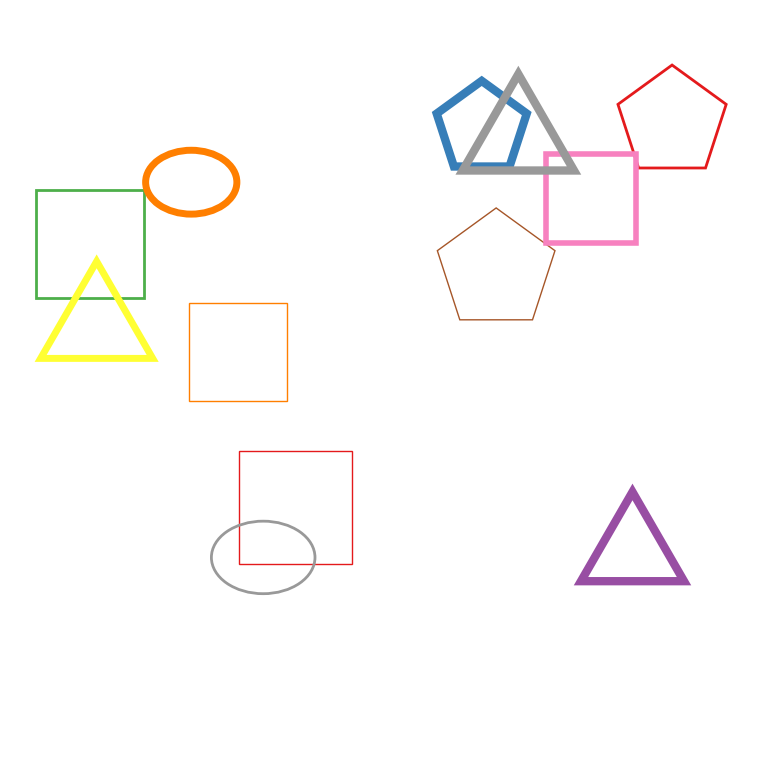[{"shape": "pentagon", "thickness": 1, "radius": 0.37, "center": [0.873, 0.842]}, {"shape": "square", "thickness": 0.5, "radius": 0.37, "center": [0.384, 0.341]}, {"shape": "pentagon", "thickness": 3, "radius": 0.31, "center": [0.626, 0.833]}, {"shape": "square", "thickness": 1, "radius": 0.35, "center": [0.117, 0.684]}, {"shape": "triangle", "thickness": 3, "radius": 0.39, "center": [0.821, 0.284]}, {"shape": "square", "thickness": 0.5, "radius": 0.32, "center": [0.309, 0.543]}, {"shape": "oval", "thickness": 2.5, "radius": 0.3, "center": [0.248, 0.763]}, {"shape": "triangle", "thickness": 2.5, "radius": 0.42, "center": [0.126, 0.577]}, {"shape": "pentagon", "thickness": 0.5, "radius": 0.4, "center": [0.644, 0.65]}, {"shape": "square", "thickness": 2, "radius": 0.29, "center": [0.768, 0.742]}, {"shape": "oval", "thickness": 1, "radius": 0.34, "center": [0.342, 0.276]}, {"shape": "triangle", "thickness": 3, "radius": 0.42, "center": [0.673, 0.82]}]